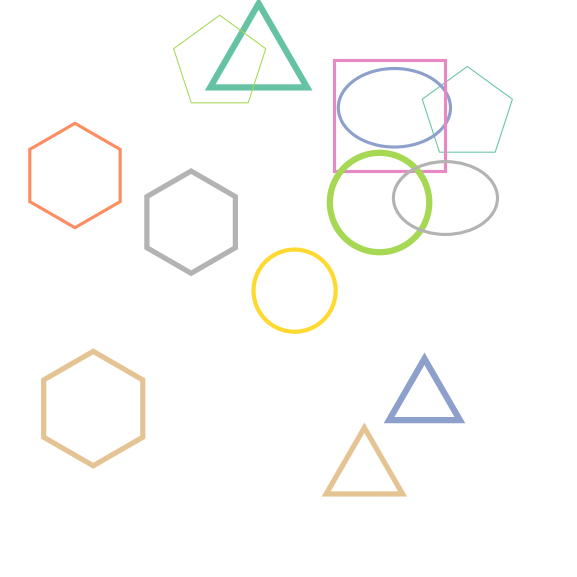[{"shape": "pentagon", "thickness": 0.5, "radius": 0.41, "center": [0.809, 0.802]}, {"shape": "triangle", "thickness": 3, "radius": 0.48, "center": [0.448, 0.896]}, {"shape": "hexagon", "thickness": 1.5, "radius": 0.45, "center": [0.13, 0.695]}, {"shape": "oval", "thickness": 1.5, "radius": 0.49, "center": [0.683, 0.813]}, {"shape": "triangle", "thickness": 3, "radius": 0.35, "center": [0.735, 0.307]}, {"shape": "square", "thickness": 1.5, "radius": 0.48, "center": [0.674, 0.799]}, {"shape": "pentagon", "thickness": 0.5, "radius": 0.42, "center": [0.38, 0.889]}, {"shape": "circle", "thickness": 3, "radius": 0.43, "center": [0.657, 0.648]}, {"shape": "circle", "thickness": 2, "radius": 0.36, "center": [0.51, 0.496]}, {"shape": "hexagon", "thickness": 2.5, "radius": 0.5, "center": [0.161, 0.292]}, {"shape": "triangle", "thickness": 2.5, "radius": 0.38, "center": [0.631, 0.182]}, {"shape": "oval", "thickness": 1.5, "radius": 0.45, "center": [0.771, 0.656]}, {"shape": "hexagon", "thickness": 2.5, "radius": 0.44, "center": [0.331, 0.614]}]